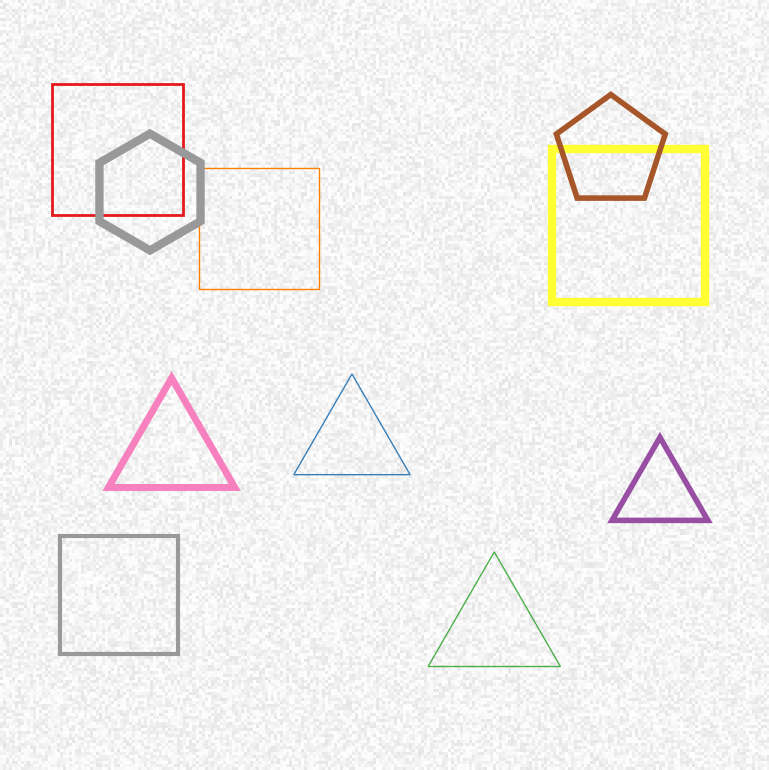[{"shape": "square", "thickness": 1, "radius": 0.43, "center": [0.153, 0.806]}, {"shape": "triangle", "thickness": 0.5, "radius": 0.44, "center": [0.457, 0.427]}, {"shape": "triangle", "thickness": 0.5, "radius": 0.5, "center": [0.642, 0.184]}, {"shape": "triangle", "thickness": 2, "radius": 0.36, "center": [0.857, 0.36]}, {"shape": "square", "thickness": 0.5, "radius": 0.39, "center": [0.336, 0.703]}, {"shape": "square", "thickness": 3, "radius": 0.5, "center": [0.816, 0.707]}, {"shape": "pentagon", "thickness": 2, "radius": 0.37, "center": [0.793, 0.803]}, {"shape": "triangle", "thickness": 2.5, "radius": 0.47, "center": [0.223, 0.414]}, {"shape": "hexagon", "thickness": 3, "radius": 0.38, "center": [0.195, 0.751]}, {"shape": "square", "thickness": 1.5, "radius": 0.39, "center": [0.154, 0.227]}]